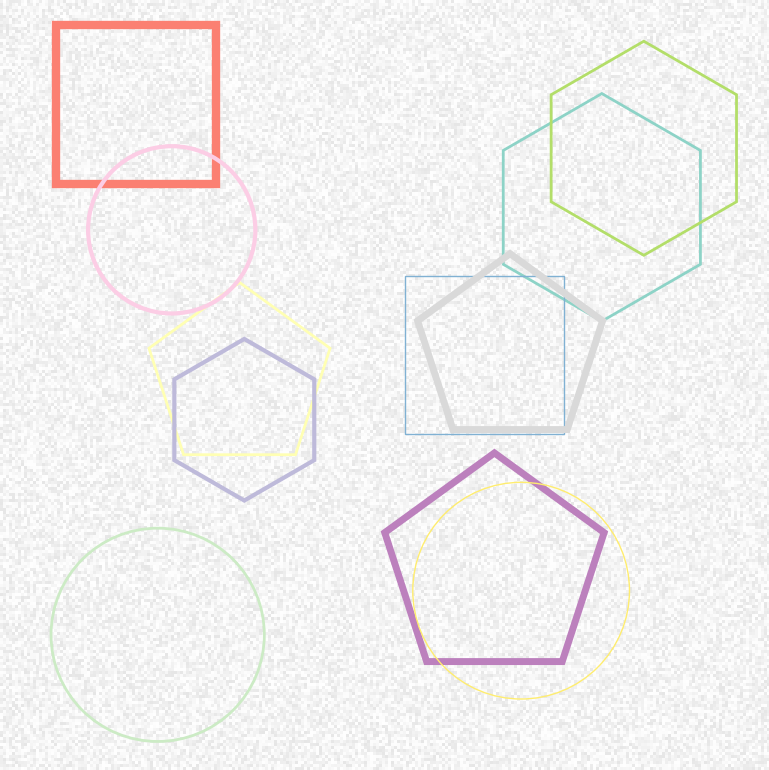[{"shape": "hexagon", "thickness": 1, "radius": 0.74, "center": [0.782, 0.731]}, {"shape": "pentagon", "thickness": 1, "radius": 0.62, "center": [0.311, 0.51]}, {"shape": "hexagon", "thickness": 1.5, "radius": 0.52, "center": [0.317, 0.455]}, {"shape": "square", "thickness": 3, "radius": 0.52, "center": [0.176, 0.864]}, {"shape": "square", "thickness": 0.5, "radius": 0.51, "center": [0.629, 0.539]}, {"shape": "hexagon", "thickness": 1, "radius": 0.69, "center": [0.836, 0.807]}, {"shape": "circle", "thickness": 1.5, "radius": 0.54, "center": [0.223, 0.702]}, {"shape": "pentagon", "thickness": 2.5, "radius": 0.63, "center": [0.662, 0.544]}, {"shape": "pentagon", "thickness": 2.5, "radius": 0.75, "center": [0.642, 0.262]}, {"shape": "circle", "thickness": 1, "radius": 0.69, "center": [0.205, 0.176]}, {"shape": "circle", "thickness": 0.5, "radius": 0.7, "center": [0.677, 0.233]}]